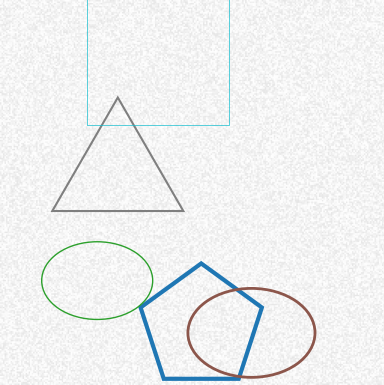[{"shape": "pentagon", "thickness": 3, "radius": 0.83, "center": [0.523, 0.15]}, {"shape": "oval", "thickness": 1, "radius": 0.72, "center": [0.252, 0.271]}, {"shape": "oval", "thickness": 2, "radius": 0.83, "center": [0.653, 0.135]}, {"shape": "triangle", "thickness": 1.5, "radius": 0.98, "center": [0.306, 0.55]}, {"shape": "square", "thickness": 0.5, "radius": 0.92, "center": [0.41, 0.859]}]